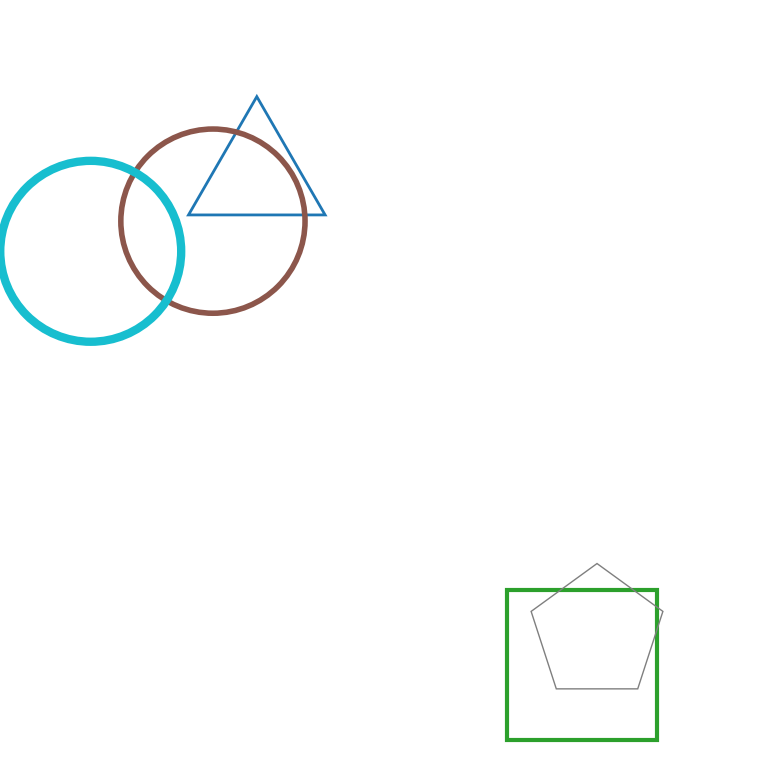[{"shape": "triangle", "thickness": 1, "radius": 0.51, "center": [0.334, 0.772]}, {"shape": "square", "thickness": 1.5, "radius": 0.49, "center": [0.755, 0.136]}, {"shape": "circle", "thickness": 2, "radius": 0.6, "center": [0.277, 0.713]}, {"shape": "pentagon", "thickness": 0.5, "radius": 0.45, "center": [0.775, 0.178]}, {"shape": "circle", "thickness": 3, "radius": 0.59, "center": [0.118, 0.674]}]